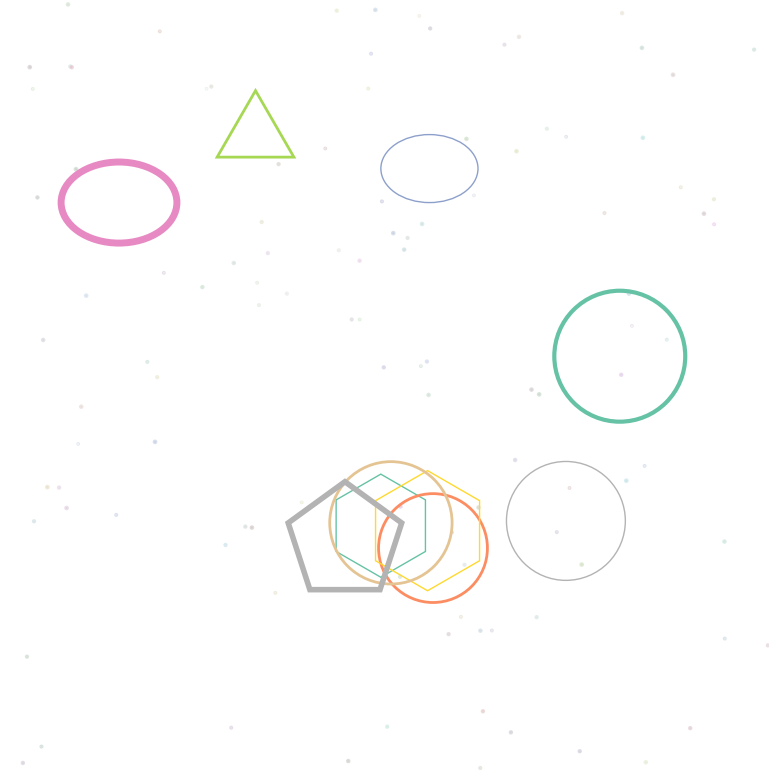[{"shape": "hexagon", "thickness": 0.5, "radius": 0.33, "center": [0.495, 0.317]}, {"shape": "circle", "thickness": 1.5, "radius": 0.43, "center": [0.805, 0.537]}, {"shape": "circle", "thickness": 1, "radius": 0.35, "center": [0.562, 0.288]}, {"shape": "oval", "thickness": 0.5, "radius": 0.32, "center": [0.558, 0.781]}, {"shape": "oval", "thickness": 2.5, "radius": 0.38, "center": [0.155, 0.737]}, {"shape": "triangle", "thickness": 1, "radius": 0.29, "center": [0.332, 0.825]}, {"shape": "hexagon", "thickness": 0.5, "radius": 0.39, "center": [0.555, 0.311]}, {"shape": "circle", "thickness": 1, "radius": 0.4, "center": [0.508, 0.321]}, {"shape": "pentagon", "thickness": 2, "radius": 0.39, "center": [0.448, 0.297]}, {"shape": "circle", "thickness": 0.5, "radius": 0.39, "center": [0.735, 0.323]}]